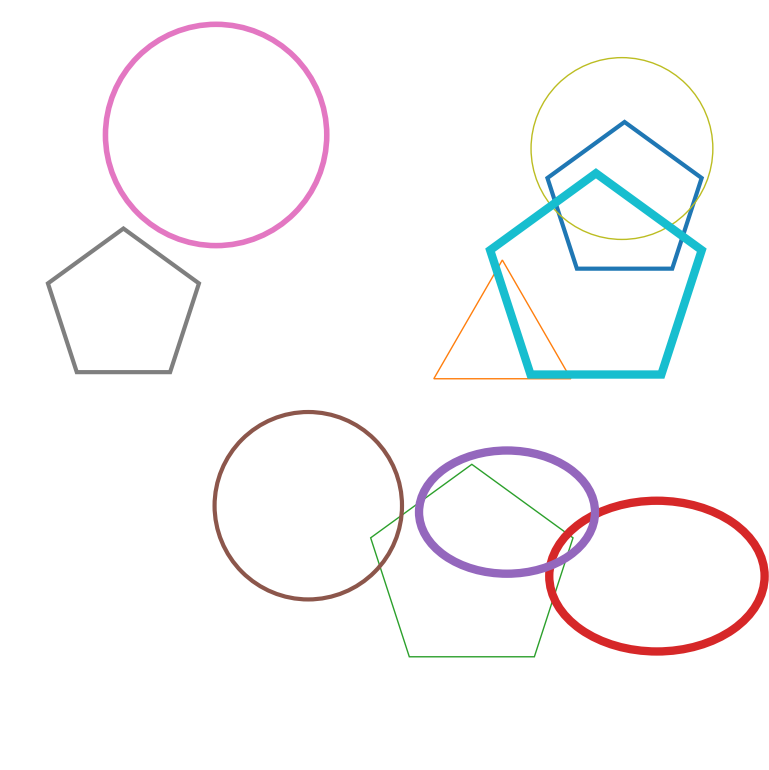[{"shape": "pentagon", "thickness": 1.5, "radius": 0.53, "center": [0.811, 0.736]}, {"shape": "triangle", "thickness": 0.5, "radius": 0.51, "center": [0.652, 0.56]}, {"shape": "pentagon", "thickness": 0.5, "radius": 0.69, "center": [0.613, 0.259]}, {"shape": "oval", "thickness": 3, "radius": 0.7, "center": [0.853, 0.252]}, {"shape": "oval", "thickness": 3, "radius": 0.57, "center": [0.658, 0.335]}, {"shape": "circle", "thickness": 1.5, "radius": 0.61, "center": [0.4, 0.343]}, {"shape": "circle", "thickness": 2, "radius": 0.72, "center": [0.281, 0.825]}, {"shape": "pentagon", "thickness": 1.5, "radius": 0.52, "center": [0.16, 0.6]}, {"shape": "circle", "thickness": 0.5, "radius": 0.59, "center": [0.808, 0.807]}, {"shape": "pentagon", "thickness": 3, "radius": 0.72, "center": [0.774, 0.63]}]